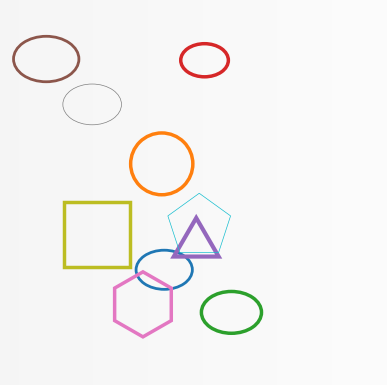[{"shape": "oval", "thickness": 2, "radius": 0.36, "center": [0.424, 0.299]}, {"shape": "circle", "thickness": 2.5, "radius": 0.4, "center": [0.417, 0.574]}, {"shape": "oval", "thickness": 2.5, "radius": 0.39, "center": [0.597, 0.189]}, {"shape": "oval", "thickness": 2.5, "radius": 0.31, "center": [0.528, 0.844]}, {"shape": "triangle", "thickness": 3, "radius": 0.33, "center": [0.506, 0.367]}, {"shape": "oval", "thickness": 2, "radius": 0.42, "center": [0.119, 0.847]}, {"shape": "hexagon", "thickness": 2.5, "radius": 0.42, "center": [0.369, 0.209]}, {"shape": "oval", "thickness": 0.5, "radius": 0.38, "center": [0.238, 0.729]}, {"shape": "square", "thickness": 2.5, "radius": 0.43, "center": [0.251, 0.391]}, {"shape": "pentagon", "thickness": 0.5, "radius": 0.43, "center": [0.514, 0.413]}]